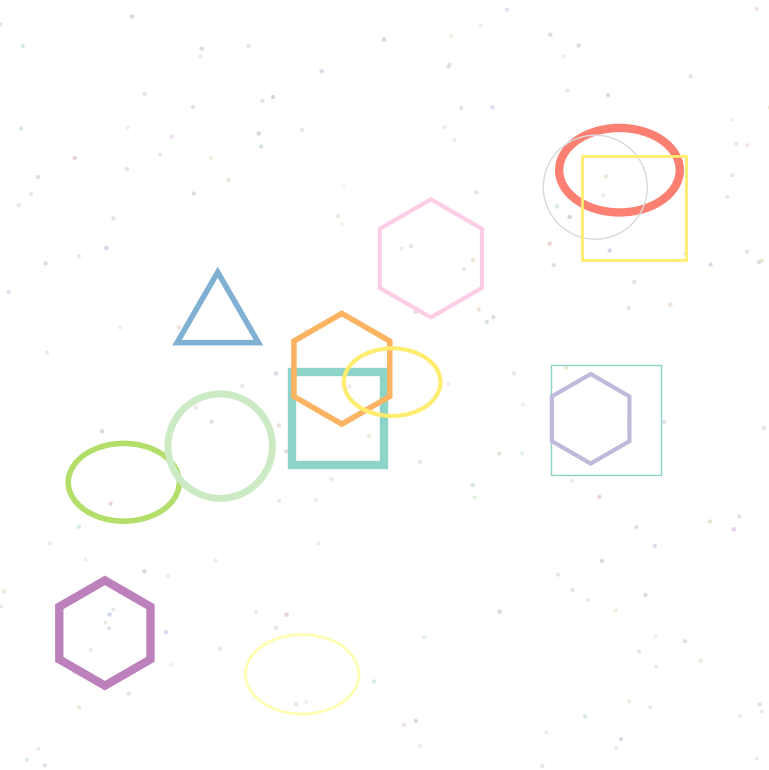[{"shape": "square", "thickness": 3, "radius": 0.3, "center": [0.439, 0.457]}, {"shape": "square", "thickness": 0.5, "radius": 0.36, "center": [0.787, 0.454]}, {"shape": "oval", "thickness": 1, "radius": 0.37, "center": [0.392, 0.124]}, {"shape": "hexagon", "thickness": 1.5, "radius": 0.29, "center": [0.767, 0.456]}, {"shape": "oval", "thickness": 3, "radius": 0.39, "center": [0.805, 0.779]}, {"shape": "triangle", "thickness": 2, "radius": 0.31, "center": [0.283, 0.585]}, {"shape": "hexagon", "thickness": 2, "radius": 0.36, "center": [0.444, 0.521]}, {"shape": "oval", "thickness": 2, "radius": 0.36, "center": [0.161, 0.374]}, {"shape": "hexagon", "thickness": 1.5, "radius": 0.38, "center": [0.56, 0.664]}, {"shape": "circle", "thickness": 0.5, "radius": 0.34, "center": [0.773, 0.757]}, {"shape": "hexagon", "thickness": 3, "radius": 0.34, "center": [0.136, 0.178]}, {"shape": "circle", "thickness": 2.5, "radius": 0.34, "center": [0.286, 0.421]}, {"shape": "square", "thickness": 1, "radius": 0.34, "center": [0.823, 0.73]}, {"shape": "oval", "thickness": 1.5, "radius": 0.31, "center": [0.509, 0.504]}]